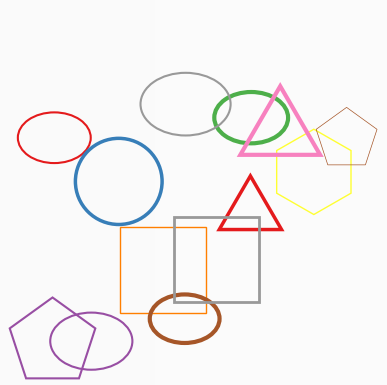[{"shape": "oval", "thickness": 1.5, "radius": 0.47, "center": [0.14, 0.642]}, {"shape": "triangle", "thickness": 2.5, "radius": 0.46, "center": [0.646, 0.45]}, {"shape": "circle", "thickness": 2.5, "radius": 0.56, "center": [0.306, 0.529]}, {"shape": "oval", "thickness": 3, "radius": 0.48, "center": [0.648, 0.694]}, {"shape": "oval", "thickness": 1.5, "radius": 0.53, "center": [0.236, 0.114]}, {"shape": "pentagon", "thickness": 1.5, "radius": 0.58, "center": [0.136, 0.111]}, {"shape": "square", "thickness": 1, "radius": 0.56, "center": [0.421, 0.299]}, {"shape": "hexagon", "thickness": 1, "radius": 0.55, "center": [0.81, 0.554]}, {"shape": "oval", "thickness": 3, "radius": 0.45, "center": [0.477, 0.172]}, {"shape": "pentagon", "thickness": 0.5, "radius": 0.41, "center": [0.894, 0.639]}, {"shape": "triangle", "thickness": 3, "radius": 0.59, "center": [0.723, 0.657]}, {"shape": "oval", "thickness": 1.5, "radius": 0.58, "center": [0.479, 0.73]}, {"shape": "square", "thickness": 2, "radius": 0.55, "center": [0.558, 0.326]}]